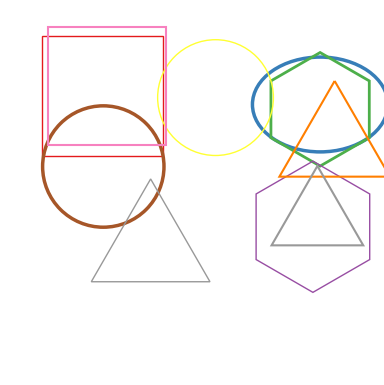[{"shape": "square", "thickness": 1, "radius": 0.78, "center": [0.266, 0.751]}, {"shape": "oval", "thickness": 2.5, "radius": 0.88, "center": [0.832, 0.729]}, {"shape": "hexagon", "thickness": 2, "radius": 0.74, "center": [0.831, 0.716]}, {"shape": "hexagon", "thickness": 1, "radius": 0.85, "center": [0.813, 0.411]}, {"shape": "triangle", "thickness": 1.5, "radius": 0.83, "center": [0.869, 0.624]}, {"shape": "circle", "thickness": 1, "radius": 0.75, "center": [0.56, 0.746]}, {"shape": "circle", "thickness": 2.5, "radius": 0.79, "center": [0.268, 0.567]}, {"shape": "square", "thickness": 1.5, "radius": 0.77, "center": [0.279, 0.776]}, {"shape": "triangle", "thickness": 1.5, "radius": 0.69, "center": [0.824, 0.431]}, {"shape": "triangle", "thickness": 1, "radius": 0.89, "center": [0.391, 0.357]}]